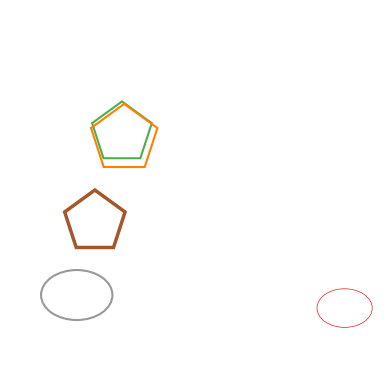[{"shape": "oval", "thickness": 0.5, "radius": 0.36, "center": [0.895, 0.2]}, {"shape": "pentagon", "thickness": 1.5, "radius": 0.41, "center": [0.317, 0.655]}, {"shape": "pentagon", "thickness": 1.5, "radius": 0.45, "center": [0.323, 0.64]}, {"shape": "pentagon", "thickness": 2.5, "radius": 0.41, "center": [0.246, 0.424]}, {"shape": "oval", "thickness": 1.5, "radius": 0.46, "center": [0.199, 0.234]}]